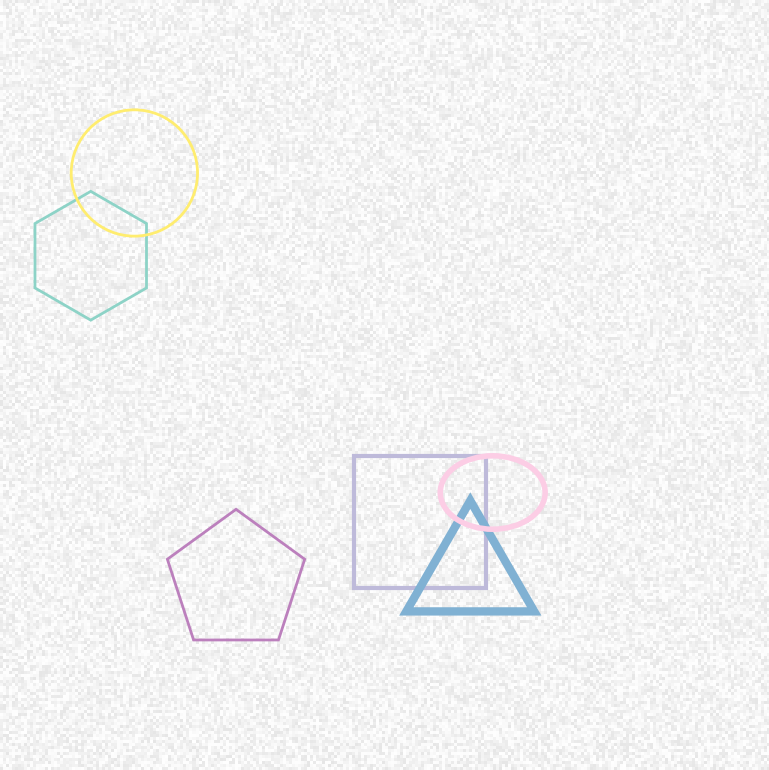[{"shape": "hexagon", "thickness": 1, "radius": 0.42, "center": [0.118, 0.668]}, {"shape": "square", "thickness": 1.5, "radius": 0.43, "center": [0.545, 0.322]}, {"shape": "triangle", "thickness": 3, "radius": 0.48, "center": [0.611, 0.254]}, {"shape": "oval", "thickness": 2, "radius": 0.34, "center": [0.64, 0.36]}, {"shape": "pentagon", "thickness": 1, "radius": 0.47, "center": [0.307, 0.245]}, {"shape": "circle", "thickness": 1, "radius": 0.41, "center": [0.175, 0.775]}]